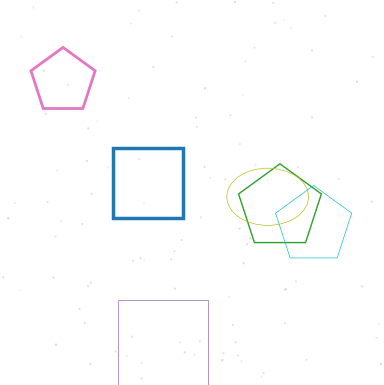[{"shape": "square", "thickness": 2.5, "radius": 0.46, "center": [0.384, 0.524]}, {"shape": "pentagon", "thickness": 1, "radius": 0.57, "center": [0.727, 0.461]}, {"shape": "square", "thickness": 0.5, "radius": 0.58, "center": [0.423, 0.104]}, {"shape": "pentagon", "thickness": 2, "radius": 0.44, "center": [0.164, 0.789]}, {"shape": "oval", "thickness": 0.5, "radius": 0.53, "center": [0.695, 0.489]}, {"shape": "pentagon", "thickness": 0.5, "radius": 0.52, "center": [0.815, 0.414]}]